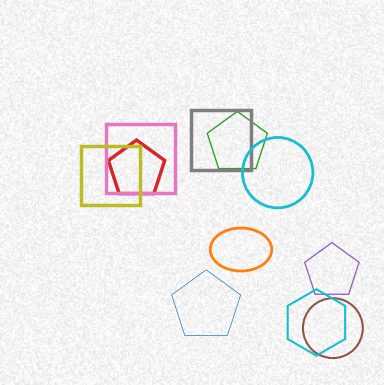[{"shape": "pentagon", "thickness": 0.5, "radius": 0.47, "center": [0.535, 0.205]}, {"shape": "oval", "thickness": 2, "radius": 0.4, "center": [0.626, 0.352]}, {"shape": "pentagon", "thickness": 1, "radius": 0.41, "center": [0.616, 0.629]}, {"shape": "pentagon", "thickness": 2.5, "radius": 0.38, "center": [0.355, 0.559]}, {"shape": "pentagon", "thickness": 1, "radius": 0.37, "center": [0.862, 0.296]}, {"shape": "circle", "thickness": 1.5, "radius": 0.39, "center": [0.865, 0.148]}, {"shape": "square", "thickness": 2.5, "radius": 0.45, "center": [0.365, 0.589]}, {"shape": "square", "thickness": 2.5, "radius": 0.39, "center": [0.573, 0.637]}, {"shape": "square", "thickness": 2.5, "radius": 0.39, "center": [0.286, 0.544]}, {"shape": "circle", "thickness": 2, "radius": 0.46, "center": [0.721, 0.552]}, {"shape": "hexagon", "thickness": 1.5, "radius": 0.43, "center": [0.822, 0.162]}]